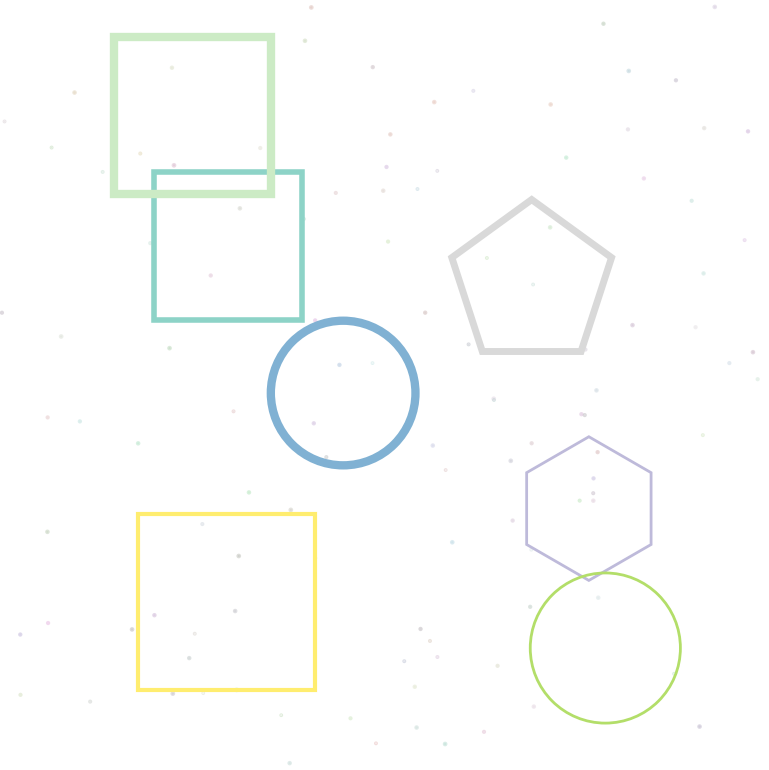[{"shape": "square", "thickness": 2, "radius": 0.48, "center": [0.296, 0.681]}, {"shape": "hexagon", "thickness": 1, "radius": 0.47, "center": [0.765, 0.339]}, {"shape": "circle", "thickness": 3, "radius": 0.47, "center": [0.446, 0.49]}, {"shape": "circle", "thickness": 1, "radius": 0.49, "center": [0.786, 0.158]}, {"shape": "pentagon", "thickness": 2.5, "radius": 0.55, "center": [0.691, 0.632]}, {"shape": "square", "thickness": 3, "radius": 0.51, "center": [0.25, 0.85]}, {"shape": "square", "thickness": 1.5, "radius": 0.57, "center": [0.294, 0.219]}]